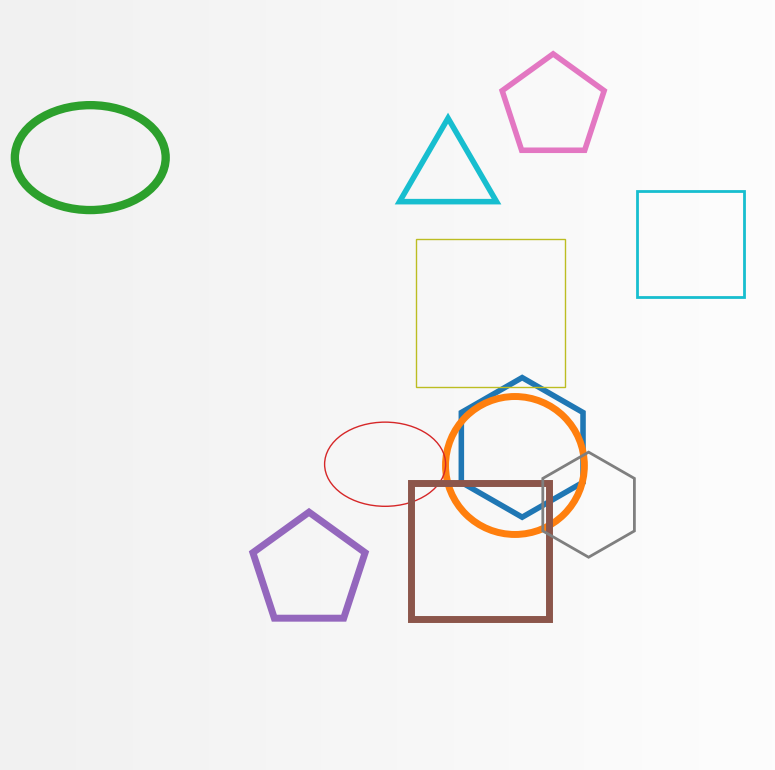[{"shape": "hexagon", "thickness": 2, "radius": 0.45, "center": [0.674, 0.419]}, {"shape": "circle", "thickness": 2.5, "radius": 0.45, "center": [0.664, 0.395]}, {"shape": "oval", "thickness": 3, "radius": 0.49, "center": [0.116, 0.795]}, {"shape": "oval", "thickness": 0.5, "radius": 0.39, "center": [0.497, 0.397]}, {"shape": "pentagon", "thickness": 2.5, "radius": 0.38, "center": [0.399, 0.259]}, {"shape": "square", "thickness": 2.5, "radius": 0.44, "center": [0.619, 0.284]}, {"shape": "pentagon", "thickness": 2, "radius": 0.35, "center": [0.714, 0.861]}, {"shape": "hexagon", "thickness": 1, "radius": 0.34, "center": [0.759, 0.345]}, {"shape": "square", "thickness": 0.5, "radius": 0.48, "center": [0.633, 0.593]}, {"shape": "triangle", "thickness": 2, "radius": 0.36, "center": [0.578, 0.774]}, {"shape": "square", "thickness": 1, "radius": 0.35, "center": [0.891, 0.683]}]